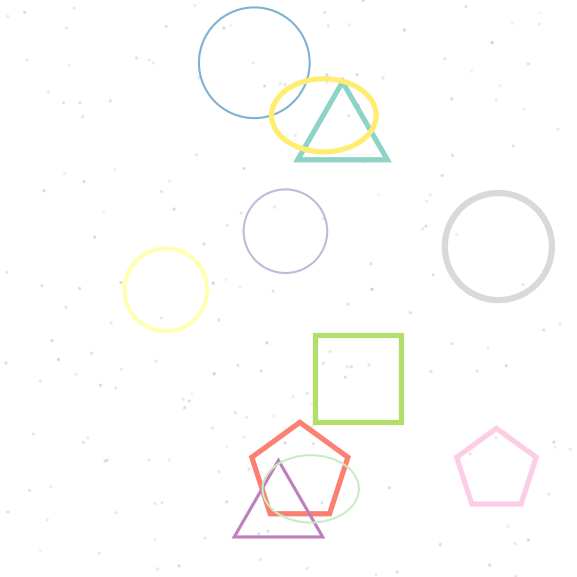[{"shape": "triangle", "thickness": 2.5, "radius": 0.45, "center": [0.593, 0.767]}, {"shape": "circle", "thickness": 2, "radius": 0.36, "center": [0.287, 0.497]}, {"shape": "circle", "thickness": 1, "radius": 0.36, "center": [0.494, 0.599]}, {"shape": "pentagon", "thickness": 2.5, "radius": 0.44, "center": [0.519, 0.18]}, {"shape": "circle", "thickness": 1, "radius": 0.48, "center": [0.44, 0.89]}, {"shape": "square", "thickness": 2.5, "radius": 0.37, "center": [0.62, 0.344]}, {"shape": "pentagon", "thickness": 2.5, "radius": 0.36, "center": [0.86, 0.185]}, {"shape": "circle", "thickness": 3, "radius": 0.46, "center": [0.863, 0.572]}, {"shape": "triangle", "thickness": 1.5, "radius": 0.44, "center": [0.482, 0.114]}, {"shape": "oval", "thickness": 1, "radius": 0.42, "center": [0.538, 0.153]}, {"shape": "oval", "thickness": 2.5, "radius": 0.45, "center": [0.561, 0.799]}]